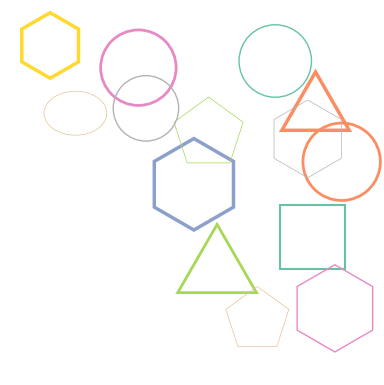[{"shape": "square", "thickness": 1.5, "radius": 0.42, "center": [0.811, 0.384]}, {"shape": "circle", "thickness": 1, "radius": 0.47, "center": [0.715, 0.842]}, {"shape": "triangle", "thickness": 2.5, "radius": 0.5, "center": [0.82, 0.712]}, {"shape": "circle", "thickness": 2, "radius": 0.5, "center": [0.887, 0.58]}, {"shape": "hexagon", "thickness": 2.5, "radius": 0.59, "center": [0.504, 0.521]}, {"shape": "circle", "thickness": 2, "radius": 0.49, "center": [0.359, 0.824]}, {"shape": "hexagon", "thickness": 1, "radius": 0.57, "center": [0.87, 0.199]}, {"shape": "triangle", "thickness": 2, "radius": 0.59, "center": [0.564, 0.299]}, {"shape": "pentagon", "thickness": 0.5, "radius": 0.47, "center": [0.542, 0.653]}, {"shape": "hexagon", "thickness": 2.5, "radius": 0.43, "center": [0.13, 0.882]}, {"shape": "pentagon", "thickness": 0.5, "radius": 0.43, "center": [0.668, 0.17]}, {"shape": "oval", "thickness": 0.5, "radius": 0.41, "center": [0.196, 0.706]}, {"shape": "hexagon", "thickness": 0.5, "radius": 0.5, "center": [0.799, 0.639]}, {"shape": "circle", "thickness": 1, "radius": 0.42, "center": [0.379, 0.719]}]